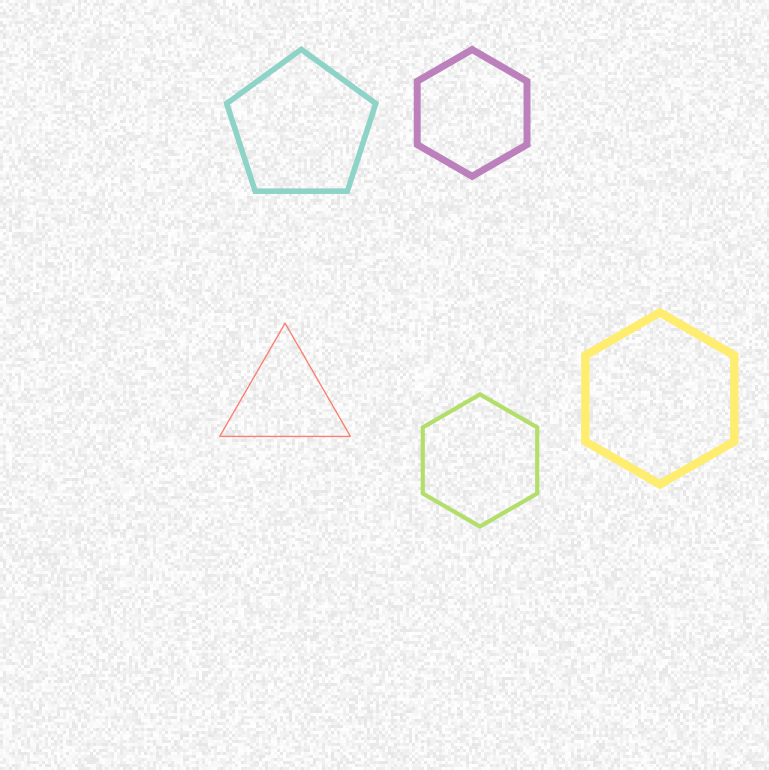[{"shape": "pentagon", "thickness": 2, "radius": 0.51, "center": [0.391, 0.834]}, {"shape": "triangle", "thickness": 0.5, "radius": 0.49, "center": [0.37, 0.482]}, {"shape": "hexagon", "thickness": 1.5, "radius": 0.43, "center": [0.623, 0.402]}, {"shape": "hexagon", "thickness": 2.5, "radius": 0.41, "center": [0.613, 0.853]}, {"shape": "hexagon", "thickness": 3, "radius": 0.56, "center": [0.857, 0.483]}]